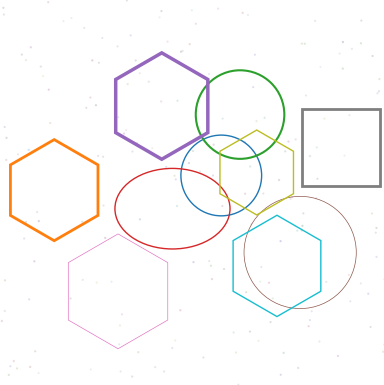[{"shape": "circle", "thickness": 1, "radius": 0.52, "center": [0.575, 0.544]}, {"shape": "hexagon", "thickness": 2, "radius": 0.66, "center": [0.141, 0.506]}, {"shape": "circle", "thickness": 1.5, "radius": 0.58, "center": [0.624, 0.702]}, {"shape": "oval", "thickness": 1, "radius": 0.75, "center": [0.448, 0.458]}, {"shape": "hexagon", "thickness": 2.5, "radius": 0.69, "center": [0.42, 0.725]}, {"shape": "circle", "thickness": 0.5, "radius": 0.73, "center": [0.78, 0.344]}, {"shape": "hexagon", "thickness": 0.5, "radius": 0.75, "center": [0.307, 0.243]}, {"shape": "square", "thickness": 2, "radius": 0.51, "center": [0.886, 0.617]}, {"shape": "hexagon", "thickness": 1, "radius": 0.55, "center": [0.667, 0.552]}, {"shape": "hexagon", "thickness": 1, "radius": 0.66, "center": [0.719, 0.309]}]